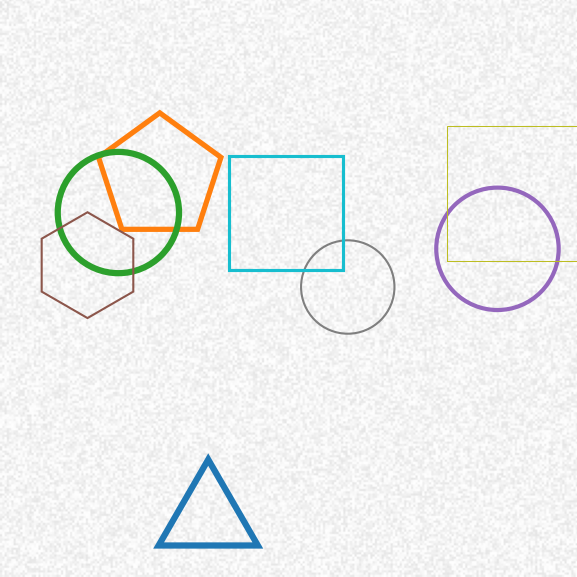[{"shape": "triangle", "thickness": 3, "radius": 0.5, "center": [0.361, 0.104]}, {"shape": "pentagon", "thickness": 2.5, "radius": 0.56, "center": [0.277, 0.692]}, {"shape": "circle", "thickness": 3, "radius": 0.53, "center": [0.205, 0.631]}, {"shape": "circle", "thickness": 2, "radius": 0.53, "center": [0.861, 0.568]}, {"shape": "hexagon", "thickness": 1, "radius": 0.46, "center": [0.151, 0.54]}, {"shape": "circle", "thickness": 1, "radius": 0.4, "center": [0.602, 0.502]}, {"shape": "square", "thickness": 0.5, "radius": 0.58, "center": [0.891, 0.664]}, {"shape": "square", "thickness": 1.5, "radius": 0.49, "center": [0.495, 0.63]}]